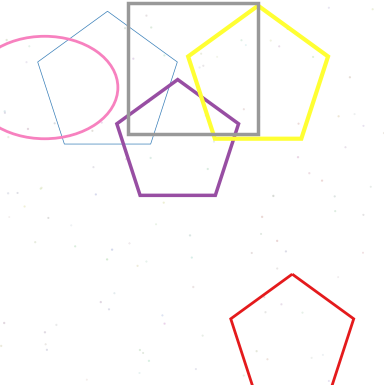[{"shape": "pentagon", "thickness": 2, "radius": 0.84, "center": [0.759, 0.12]}, {"shape": "pentagon", "thickness": 0.5, "radius": 0.95, "center": [0.279, 0.78]}, {"shape": "pentagon", "thickness": 2.5, "radius": 0.83, "center": [0.462, 0.627]}, {"shape": "pentagon", "thickness": 3, "radius": 0.96, "center": [0.67, 0.794]}, {"shape": "oval", "thickness": 2, "radius": 0.95, "center": [0.116, 0.773]}, {"shape": "square", "thickness": 2.5, "radius": 0.85, "center": [0.501, 0.822]}]